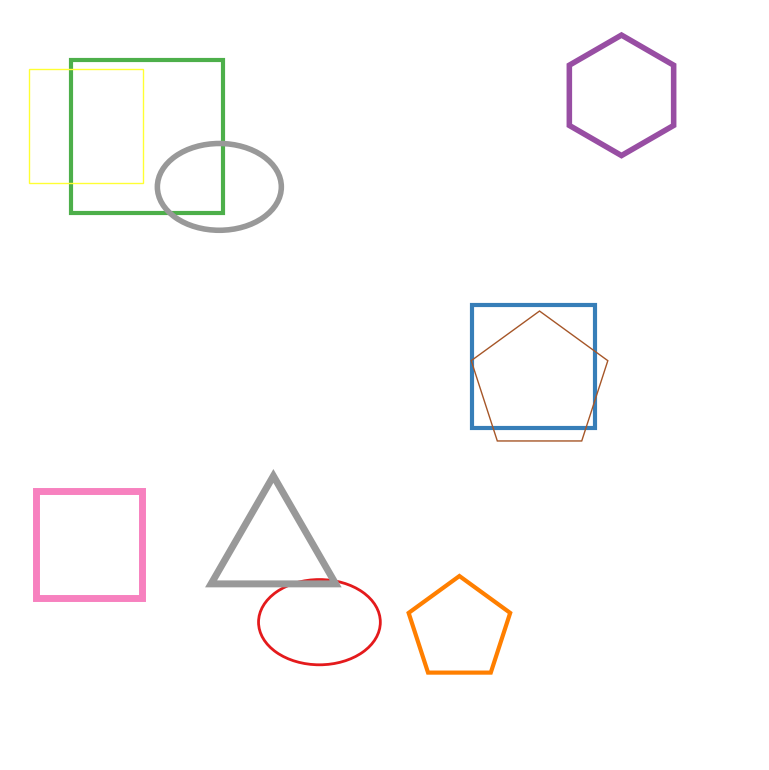[{"shape": "oval", "thickness": 1, "radius": 0.4, "center": [0.415, 0.192]}, {"shape": "square", "thickness": 1.5, "radius": 0.4, "center": [0.693, 0.524]}, {"shape": "square", "thickness": 1.5, "radius": 0.5, "center": [0.191, 0.823]}, {"shape": "hexagon", "thickness": 2, "radius": 0.39, "center": [0.807, 0.876]}, {"shape": "pentagon", "thickness": 1.5, "radius": 0.35, "center": [0.597, 0.183]}, {"shape": "square", "thickness": 0.5, "radius": 0.37, "center": [0.112, 0.836]}, {"shape": "pentagon", "thickness": 0.5, "radius": 0.47, "center": [0.701, 0.503]}, {"shape": "square", "thickness": 2.5, "radius": 0.35, "center": [0.116, 0.293]}, {"shape": "oval", "thickness": 2, "radius": 0.4, "center": [0.285, 0.757]}, {"shape": "triangle", "thickness": 2.5, "radius": 0.47, "center": [0.355, 0.288]}]